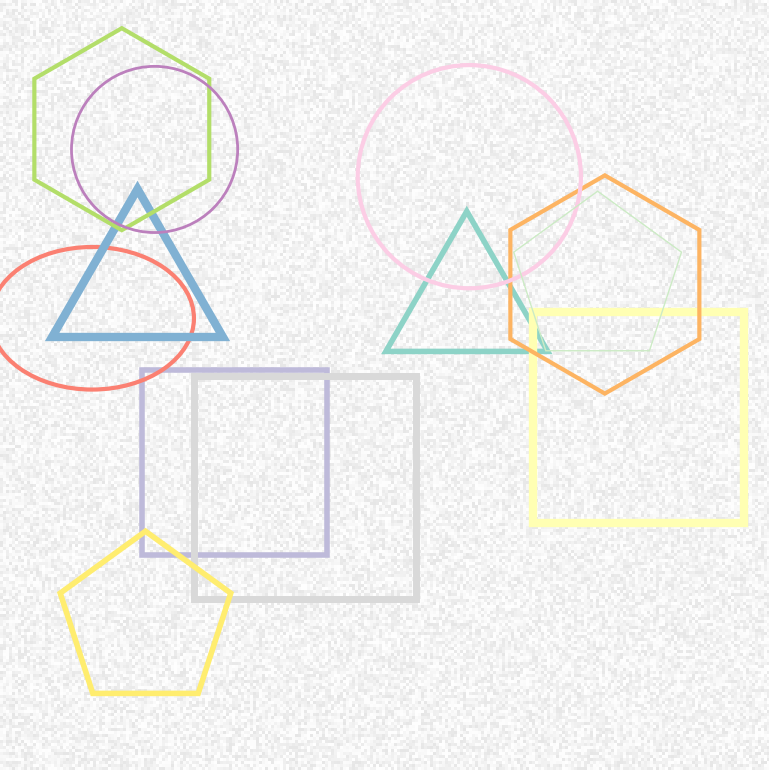[{"shape": "triangle", "thickness": 2, "radius": 0.61, "center": [0.606, 0.604]}, {"shape": "square", "thickness": 3, "radius": 0.68, "center": [0.829, 0.458]}, {"shape": "square", "thickness": 2, "radius": 0.6, "center": [0.304, 0.399]}, {"shape": "oval", "thickness": 1.5, "radius": 0.66, "center": [0.12, 0.587]}, {"shape": "triangle", "thickness": 3, "radius": 0.64, "center": [0.179, 0.626]}, {"shape": "hexagon", "thickness": 1.5, "radius": 0.71, "center": [0.786, 0.631]}, {"shape": "hexagon", "thickness": 1.5, "radius": 0.66, "center": [0.158, 0.832]}, {"shape": "circle", "thickness": 1.5, "radius": 0.72, "center": [0.61, 0.771]}, {"shape": "square", "thickness": 2.5, "radius": 0.72, "center": [0.396, 0.367]}, {"shape": "circle", "thickness": 1, "radius": 0.54, "center": [0.201, 0.806]}, {"shape": "pentagon", "thickness": 0.5, "radius": 0.57, "center": [0.776, 0.637]}, {"shape": "pentagon", "thickness": 2, "radius": 0.58, "center": [0.189, 0.194]}]